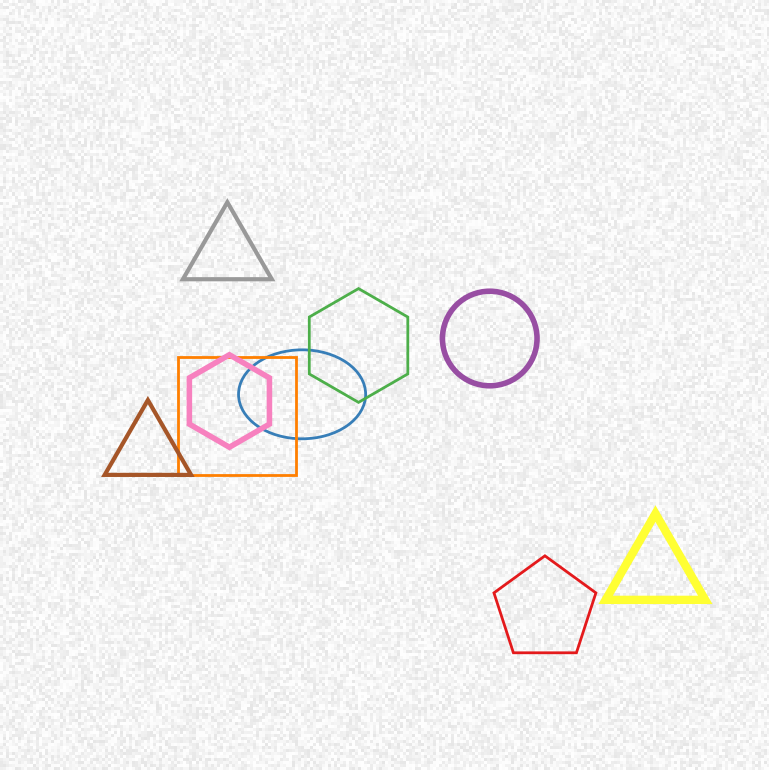[{"shape": "pentagon", "thickness": 1, "radius": 0.35, "center": [0.708, 0.209]}, {"shape": "oval", "thickness": 1, "radius": 0.41, "center": [0.392, 0.488]}, {"shape": "hexagon", "thickness": 1, "radius": 0.37, "center": [0.466, 0.551]}, {"shape": "circle", "thickness": 2, "radius": 0.31, "center": [0.636, 0.56]}, {"shape": "square", "thickness": 1, "radius": 0.38, "center": [0.308, 0.46]}, {"shape": "triangle", "thickness": 3, "radius": 0.37, "center": [0.851, 0.258]}, {"shape": "triangle", "thickness": 1.5, "radius": 0.32, "center": [0.192, 0.416]}, {"shape": "hexagon", "thickness": 2, "radius": 0.3, "center": [0.298, 0.479]}, {"shape": "triangle", "thickness": 1.5, "radius": 0.33, "center": [0.295, 0.671]}]